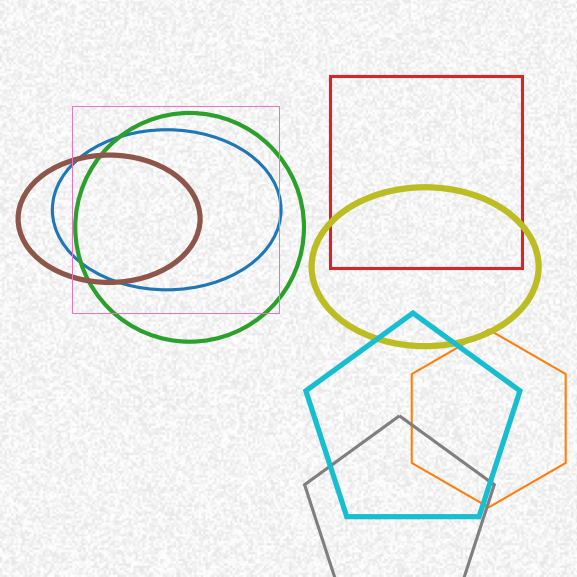[{"shape": "oval", "thickness": 1.5, "radius": 0.99, "center": [0.289, 0.636]}, {"shape": "hexagon", "thickness": 1, "radius": 0.77, "center": [0.846, 0.274]}, {"shape": "circle", "thickness": 2, "radius": 0.99, "center": [0.328, 0.605]}, {"shape": "square", "thickness": 1.5, "radius": 0.83, "center": [0.738, 0.701]}, {"shape": "oval", "thickness": 2.5, "radius": 0.79, "center": [0.189, 0.62]}, {"shape": "square", "thickness": 0.5, "radius": 0.89, "center": [0.304, 0.637]}, {"shape": "pentagon", "thickness": 1.5, "radius": 0.86, "center": [0.692, 0.106]}, {"shape": "oval", "thickness": 3, "radius": 0.98, "center": [0.736, 0.537]}, {"shape": "pentagon", "thickness": 2.5, "radius": 0.97, "center": [0.715, 0.262]}]